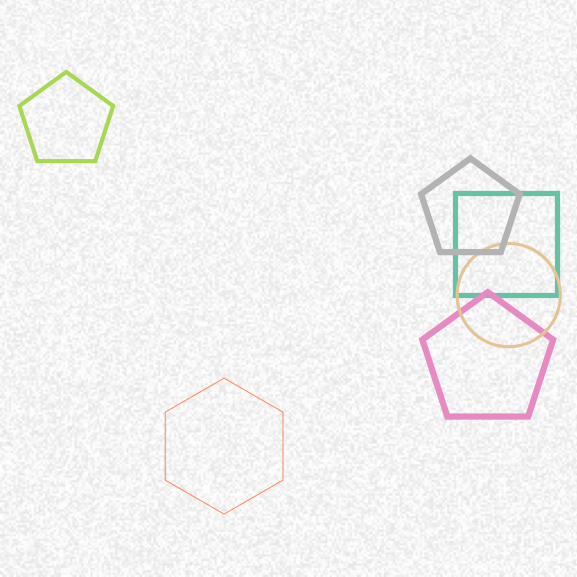[{"shape": "square", "thickness": 2.5, "radius": 0.44, "center": [0.876, 0.576]}, {"shape": "hexagon", "thickness": 0.5, "radius": 0.59, "center": [0.388, 0.227]}, {"shape": "pentagon", "thickness": 3, "radius": 0.6, "center": [0.845, 0.374]}, {"shape": "pentagon", "thickness": 2, "radius": 0.43, "center": [0.115, 0.789]}, {"shape": "circle", "thickness": 1.5, "radius": 0.45, "center": [0.881, 0.488]}, {"shape": "pentagon", "thickness": 3, "radius": 0.45, "center": [0.815, 0.635]}]